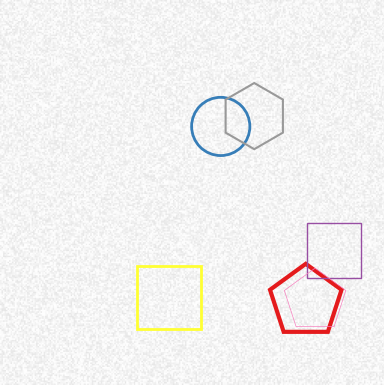[{"shape": "pentagon", "thickness": 3, "radius": 0.49, "center": [0.794, 0.217]}, {"shape": "circle", "thickness": 2, "radius": 0.38, "center": [0.573, 0.672]}, {"shape": "square", "thickness": 1, "radius": 0.35, "center": [0.867, 0.349]}, {"shape": "square", "thickness": 2, "radius": 0.41, "center": [0.438, 0.227]}, {"shape": "pentagon", "thickness": 0.5, "radius": 0.42, "center": [0.818, 0.22]}, {"shape": "hexagon", "thickness": 1.5, "radius": 0.43, "center": [0.66, 0.698]}]